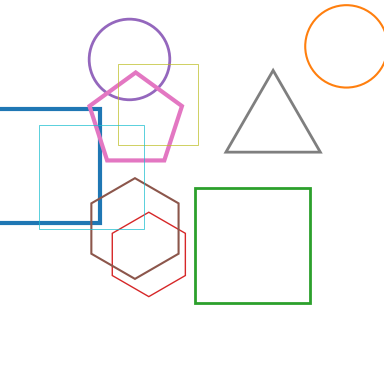[{"shape": "square", "thickness": 3, "radius": 0.74, "center": [0.114, 0.569]}, {"shape": "circle", "thickness": 1.5, "radius": 0.53, "center": [0.9, 0.88]}, {"shape": "square", "thickness": 2, "radius": 0.75, "center": [0.656, 0.363]}, {"shape": "hexagon", "thickness": 1, "radius": 0.55, "center": [0.387, 0.339]}, {"shape": "circle", "thickness": 2, "radius": 0.52, "center": [0.336, 0.846]}, {"shape": "hexagon", "thickness": 1.5, "radius": 0.65, "center": [0.351, 0.406]}, {"shape": "pentagon", "thickness": 3, "radius": 0.63, "center": [0.353, 0.685]}, {"shape": "triangle", "thickness": 2, "radius": 0.71, "center": [0.709, 0.676]}, {"shape": "square", "thickness": 0.5, "radius": 0.52, "center": [0.411, 0.729]}, {"shape": "square", "thickness": 0.5, "radius": 0.68, "center": [0.238, 0.541]}]